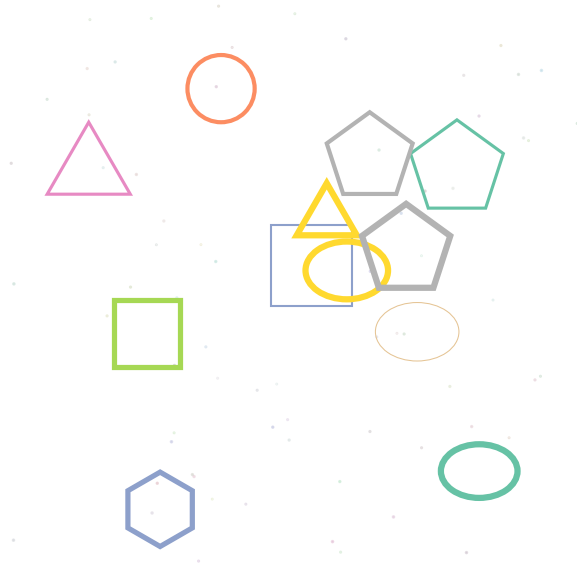[{"shape": "pentagon", "thickness": 1.5, "radius": 0.42, "center": [0.791, 0.707]}, {"shape": "oval", "thickness": 3, "radius": 0.33, "center": [0.83, 0.183]}, {"shape": "circle", "thickness": 2, "radius": 0.29, "center": [0.383, 0.846]}, {"shape": "hexagon", "thickness": 2.5, "radius": 0.32, "center": [0.277, 0.117]}, {"shape": "square", "thickness": 1, "radius": 0.35, "center": [0.539, 0.539]}, {"shape": "triangle", "thickness": 1.5, "radius": 0.42, "center": [0.154, 0.704]}, {"shape": "square", "thickness": 2.5, "radius": 0.29, "center": [0.255, 0.421]}, {"shape": "oval", "thickness": 3, "radius": 0.36, "center": [0.6, 0.531]}, {"shape": "triangle", "thickness": 3, "radius": 0.3, "center": [0.566, 0.622]}, {"shape": "oval", "thickness": 0.5, "radius": 0.36, "center": [0.722, 0.425]}, {"shape": "pentagon", "thickness": 2, "radius": 0.39, "center": [0.64, 0.727]}, {"shape": "pentagon", "thickness": 3, "radius": 0.4, "center": [0.703, 0.566]}]